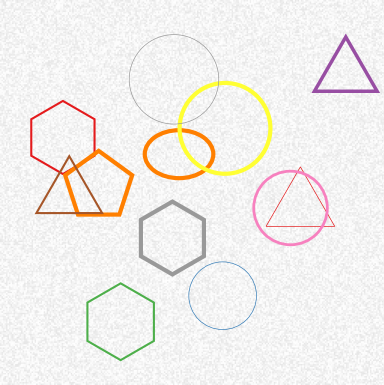[{"shape": "triangle", "thickness": 0.5, "radius": 0.52, "center": [0.78, 0.464]}, {"shape": "hexagon", "thickness": 1.5, "radius": 0.47, "center": [0.163, 0.643]}, {"shape": "circle", "thickness": 0.5, "radius": 0.44, "center": [0.578, 0.232]}, {"shape": "hexagon", "thickness": 1.5, "radius": 0.5, "center": [0.313, 0.164]}, {"shape": "triangle", "thickness": 2.5, "radius": 0.47, "center": [0.898, 0.81]}, {"shape": "oval", "thickness": 3, "radius": 0.45, "center": [0.465, 0.6]}, {"shape": "pentagon", "thickness": 3, "radius": 0.46, "center": [0.256, 0.517]}, {"shape": "circle", "thickness": 3, "radius": 0.59, "center": [0.584, 0.667]}, {"shape": "triangle", "thickness": 1.5, "radius": 0.49, "center": [0.18, 0.496]}, {"shape": "circle", "thickness": 2, "radius": 0.48, "center": [0.755, 0.46]}, {"shape": "circle", "thickness": 0.5, "radius": 0.58, "center": [0.452, 0.794]}, {"shape": "hexagon", "thickness": 3, "radius": 0.47, "center": [0.448, 0.382]}]